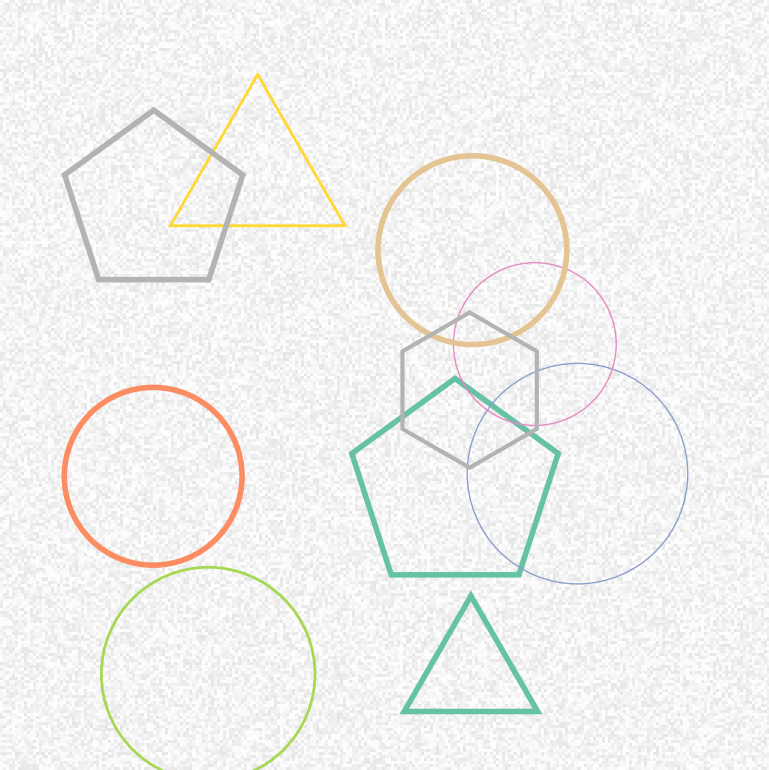[{"shape": "pentagon", "thickness": 2, "radius": 0.7, "center": [0.591, 0.367]}, {"shape": "triangle", "thickness": 2, "radius": 0.5, "center": [0.612, 0.126]}, {"shape": "circle", "thickness": 2, "radius": 0.58, "center": [0.199, 0.381]}, {"shape": "circle", "thickness": 0.5, "radius": 0.72, "center": [0.75, 0.385]}, {"shape": "circle", "thickness": 0.5, "radius": 0.53, "center": [0.695, 0.553]}, {"shape": "circle", "thickness": 1, "radius": 0.69, "center": [0.27, 0.125]}, {"shape": "triangle", "thickness": 1, "radius": 0.65, "center": [0.335, 0.772]}, {"shape": "circle", "thickness": 2, "radius": 0.61, "center": [0.614, 0.675]}, {"shape": "pentagon", "thickness": 2, "radius": 0.61, "center": [0.2, 0.735]}, {"shape": "hexagon", "thickness": 1.5, "radius": 0.5, "center": [0.61, 0.493]}]